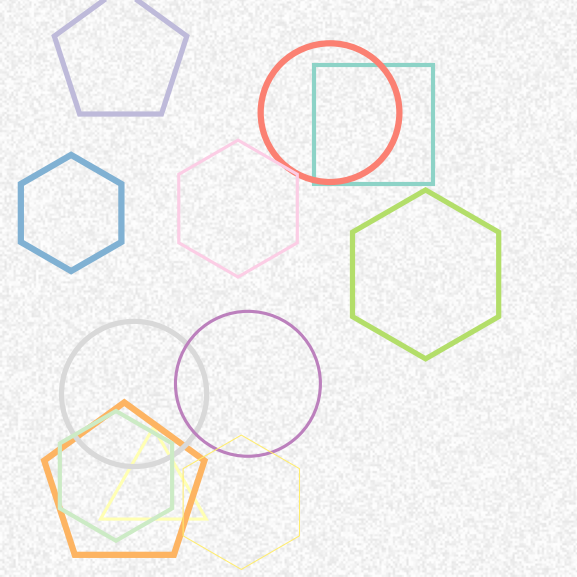[{"shape": "square", "thickness": 2, "radius": 0.51, "center": [0.646, 0.783]}, {"shape": "triangle", "thickness": 1.5, "radius": 0.53, "center": [0.266, 0.153]}, {"shape": "pentagon", "thickness": 2.5, "radius": 0.6, "center": [0.209, 0.899]}, {"shape": "circle", "thickness": 3, "radius": 0.6, "center": [0.571, 0.804]}, {"shape": "hexagon", "thickness": 3, "radius": 0.5, "center": [0.123, 0.63]}, {"shape": "pentagon", "thickness": 3, "radius": 0.73, "center": [0.215, 0.156]}, {"shape": "hexagon", "thickness": 2.5, "radius": 0.73, "center": [0.737, 0.524]}, {"shape": "hexagon", "thickness": 1.5, "radius": 0.59, "center": [0.412, 0.638]}, {"shape": "circle", "thickness": 2.5, "radius": 0.63, "center": [0.232, 0.317]}, {"shape": "circle", "thickness": 1.5, "radius": 0.63, "center": [0.429, 0.335]}, {"shape": "hexagon", "thickness": 2, "radius": 0.56, "center": [0.201, 0.175]}, {"shape": "hexagon", "thickness": 0.5, "radius": 0.58, "center": [0.418, 0.129]}]